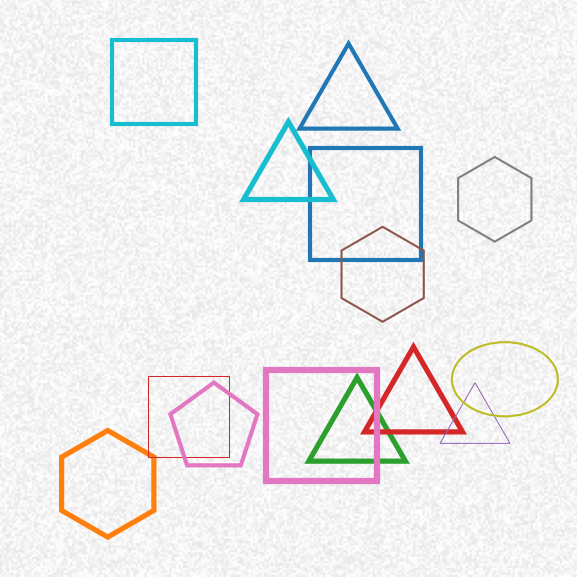[{"shape": "square", "thickness": 2, "radius": 0.48, "center": [0.633, 0.646]}, {"shape": "triangle", "thickness": 2, "radius": 0.49, "center": [0.604, 0.826]}, {"shape": "hexagon", "thickness": 2.5, "radius": 0.46, "center": [0.187, 0.161]}, {"shape": "triangle", "thickness": 2.5, "radius": 0.48, "center": [0.618, 0.249]}, {"shape": "triangle", "thickness": 2.5, "radius": 0.49, "center": [0.716, 0.3]}, {"shape": "square", "thickness": 0.5, "radius": 0.35, "center": [0.326, 0.278]}, {"shape": "triangle", "thickness": 0.5, "radius": 0.35, "center": [0.822, 0.266]}, {"shape": "hexagon", "thickness": 1, "radius": 0.41, "center": [0.663, 0.524]}, {"shape": "square", "thickness": 3, "radius": 0.48, "center": [0.556, 0.262]}, {"shape": "pentagon", "thickness": 2, "radius": 0.4, "center": [0.37, 0.257]}, {"shape": "hexagon", "thickness": 1, "radius": 0.37, "center": [0.857, 0.654]}, {"shape": "oval", "thickness": 1, "radius": 0.46, "center": [0.874, 0.342]}, {"shape": "triangle", "thickness": 2.5, "radius": 0.45, "center": [0.499, 0.699]}, {"shape": "square", "thickness": 2, "radius": 0.36, "center": [0.266, 0.857]}]